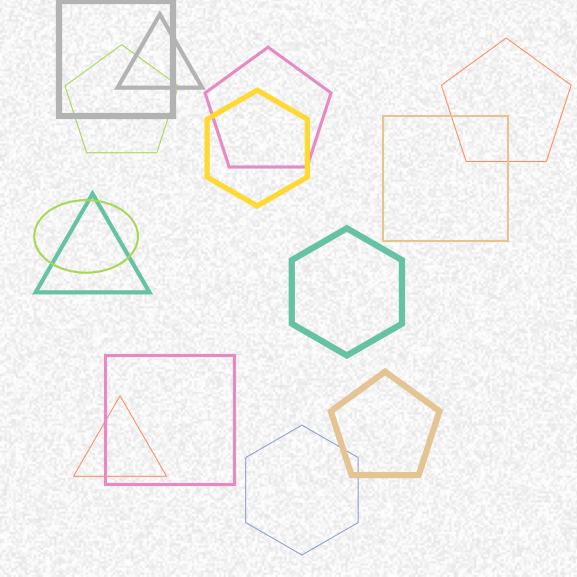[{"shape": "hexagon", "thickness": 3, "radius": 0.55, "center": [0.601, 0.494]}, {"shape": "triangle", "thickness": 2, "radius": 0.57, "center": [0.16, 0.55]}, {"shape": "pentagon", "thickness": 0.5, "radius": 0.59, "center": [0.877, 0.815]}, {"shape": "triangle", "thickness": 0.5, "radius": 0.47, "center": [0.208, 0.221]}, {"shape": "hexagon", "thickness": 0.5, "radius": 0.56, "center": [0.523, 0.151]}, {"shape": "square", "thickness": 1.5, "radius": 0.56, "center": [0.293, 0.273]}, {"shape": "pentagon", "thickness": 1.5, "radius": 0.57, "center": [0.464, 0.803]}, {"shape": "pentagon", "thickness": 0.5, "radius": 0.52, "center": [0.211, 0.818]}, {"shape": "oval", "thickness": 1, "radius": 0.45, "center": [0.149, 0.59]}, {"shape": "hexagon", "thickness": 2.5, "radius": 0.5, "center": [0.445, 0.743]}, {"shape": "square", "thickness": 1, "radius": 0.54, "center": [0.772, 0.69]}, {"shape": "pentagon", "thickness": 3, "radius": 0.49, "center": [0.667, 0.257]}, {"shape": "triangle", "thickness": 2, "radius": 0.42, "center": [0.277, 0.89]}, {"shape": "square", "thickness": 3, "radius": 0.5, "center": [0.201, 0.898]}]